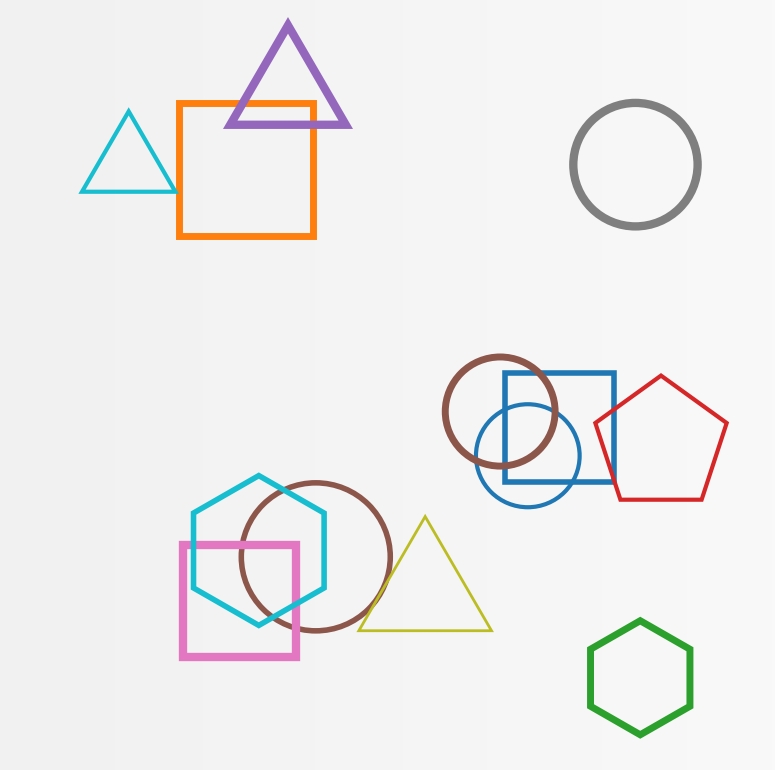[{"shape": "circle", "thickness": 1.5, "radius": 0.33, "center": [0.681, 0.408]}, {"shape": "square", "thickness": 2, "radius": 0.35, "center": [0.722, 0.445]}, {"shape": "square", "thickness": 2.5, "radius": 0.43, "center": [0.318, 0.78]}, {"shape": "hexagon", "thickness": 2.5, "radius": 0.37, "center": [0.826, 0.12]}, {"shape": "pentagon", "thickness": 1.5, "radius": 0.45, "center": [0.853, 0.423]}, {"shape": "triangle", "thickness": 3, "radius": 0.43, "center": [0.372, 0.881]}, {"shape": "circle", "thickness": 2.5, "radius": 0.35, "center": [0.645, 0.466]}, {"shape": "circle", "thickness": 2, "radius": 0.48, "center": [0.407, 0.277]}, {"shape": "square", "thickness": 3, "radius": 0.36, "center": [0.309, 0.22]}, {"shape": "circle", "thickness": 3, "radius": 0.4, "center": [0.82, 0.786]}, {"shape": "triangle", "thickness": 1, "radius": 0.49, "center": [0.549, 0.23]}, {"shape": "triangle", "thickness": 1.5, "radius": 0.35, "center": [0.166, 0.786]}, {"shape": "hexagon", "thickness": 2, "radius": 0.49, "center": [0.334, 0.285]}]